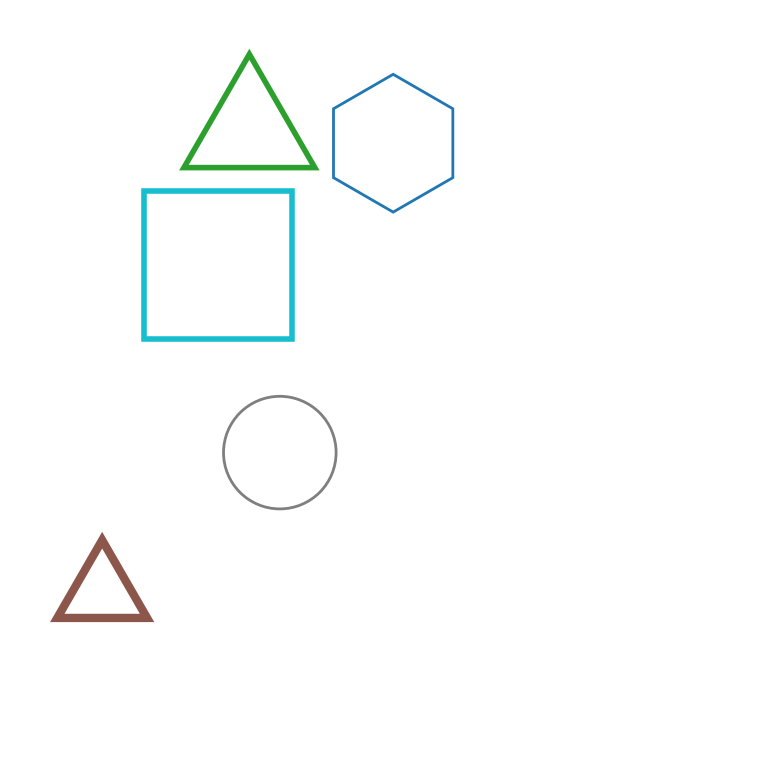[{"shape": "hexagon", "thickness": 1, "radius": 0.45, "center": [0.511, 0.814]}, {"shape": "triangle", "thickness": 2, "radius": 0.49, "center": [0.324, 0.831]}, {"shape": "triangle", "thickness": 3, "radius": 0.34, "center": [0.133, 0.231]}, {"shape": "circle", "thickness": 1, "radius": 0.37, "center": [0.363, 0.412]}, {"shape": "square", "thickness": 2, "radius": 0.48, "center": [0.283, 0.656]}]